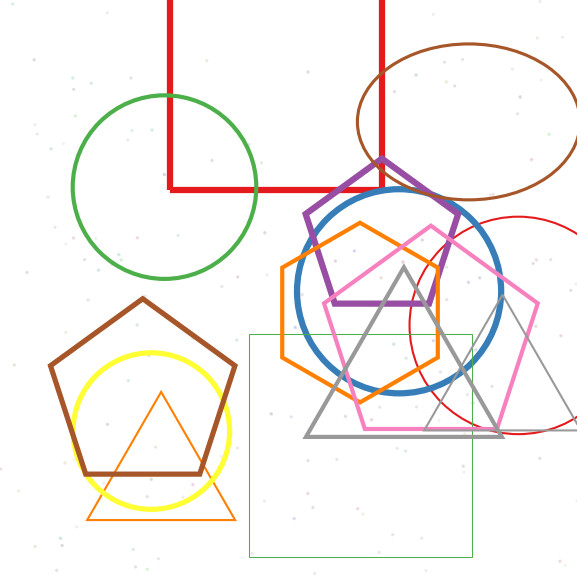[{"shape": "square", "thickness": 3, "radius": 0.92, "center": [0.477, 0.854]}, {"shape": "circle", "thickness": 1, "radius": 0.94, "center": [0.897, 0.436]}, {"shape": "circle", "thickness": 3, "radius": 0.88, "center": [0.691, 0.495]}, {"shape": "square", "thickness": 0.5, "radius": 0.97, "center": [0.624, 0.228]}, {"shape": "circle", "thickness": 2, "radius": 0.79, "center": [0.285, 0.675]}, {"shape": "pentagon", "thickness": 3, "radius": 0.69, "center": [0.661, 0.586]}, {"shape": "hexagon", "thickness": 2, "radius": 0.78, "center": [0.623, 0.458]}, {"shape": "triangle", "thickness": 1, "radius": 0.74, "center": [0.279, 0.173]}, {"shape": "circle", "thickness": 2.5, "radius": 0.68, "center": [0.262, 0.253]}, {"shape": "pentagon", "thickness": 2.5, "radius": 0.84, "center": [0.247, 0.314]}, {"shape": "oval", "thickness": 1.5, "radius": 0.96, "center": [0.812, 0.788]}, {"shape": "pentagon", "thickness": 2, "radius": 0.97, "center": [0.746, 0.414]}, {"shape": "triangle", "thickness": 1, "radius": 0.78, "center": [0.87, 0.332]}, {"shape": "triangle", "thickness": 2, "radius": 0.98, "center": [0.699, 0.341]}]